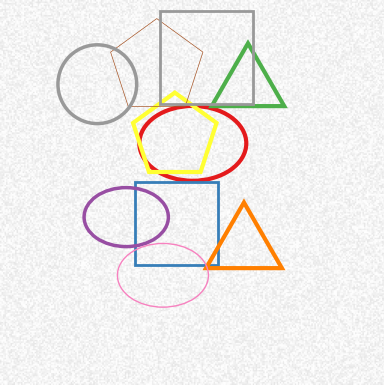[{"shape": "oval", "thickness": 3, "radius": 0.69, "center": [0.501, 0.628]}, {"shape": "square", "thickness": 2, "radius": 0.54, "center": [0.459, 0.42]}, {"shape": "triangle", "thickness": 3, "radius": 0.54, "center": [0.644, 0.779]}, {"shape": "oval", "thickness": 2.5, "radius": 0.55, "center": [0.328, 0.436]}, {"shape": "triangle", "thickness": 3, "radius": 0.57, "center": [0.634, 0.36]}, {"shape": "pentagon", "thickness": 3, "radius": 0.57, "center": [0.454, 0.645]}, {"shape": "pentagon", "thickness": 0.5, "radius": 0.63, "center": [0.407, 0.826]}, {"shape": "oval", "thickness": 1, "radius": 0.59, "center": [0.423, 0.285]}, {"shape": "circle", "thickness": 2.5, "radius": 0.51, "center": [0.253, 0.781]}, {"shape": "square", "thickness": 2, "radius": 0.6, "center": [0.537, 0.851]}]